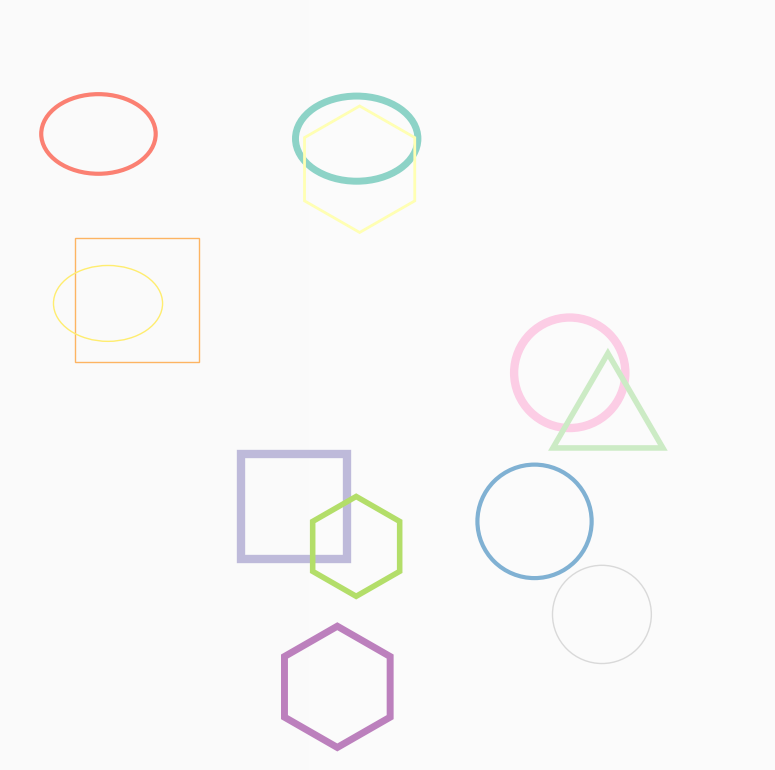[{"shape": "oval", "thickness": 2.5, "radius": 0.39, "center": [0.46, 0.82]}, {"shape": "hexagon", "thickness": 1, "radius": 0.41, "center": [0.464, 0.78]}, {"shape": "square", "thickness": 3, "radius": 0.34, "center": [0.38, 0.342]}, {"shape": "oval", "thickness": 1.5, "radius": 0.37, "center": [0.127, 0.826]}, {"shape": "circle", "thickness": 1.5, "radius": 0.37, "center": [0.69, 0.323]}, {"shape": "square", "thickness": 0.5, "radius": 0.4, "center": [0.176, 0.611]}, {"shape": "hexagon", "thickness": 2, "radius": 0.32, "center": [0.46, 0.29]}, {"shape": "circle", "thickness": 3, "radius": 0.36, "center": [0.735, 0.516]}, {"shape": "circle", "thickness": 0.5, "radius": 0.32, "center": [0.777, 0.202]}, {"shape": "hexagon", "thickness": 2.5, "radius": 0.39, "center": [0.435, 0.108]}, {"shape": "triangle", "thickness": 2, "radius": 0.41, "center": [0.784, 0.459]}, {"shape": "oval", "thickness": 0.5, "radius": 0.35, "center": [0.139, 0.606]}]